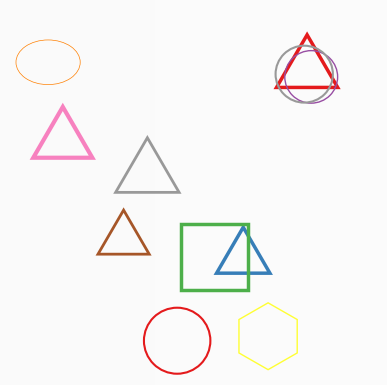[{"shape": "circle", "thickness": 1.5, "radius": 0.43, "center": [0.457, 0.115]}, {"shape": "triangle", "thickness": 2.5, "radius": 0.46, "center": [0.793, 0.818]}, {"shape": "triangle", "thickness": 2.5, "radius": 0.4, "center": [0.628, 0.33]}, {"shape": "square", "thickness": 2.5, "radius": 0.43, "center": [0.553, 0.333]}, {"shape": "circle", "thickness": 1, "radius": 0.34, "center": [0.803, 0.8]}, {"shape": "oval", "thickness": 0.5, "radius": 0.41, "center": [0.124, 0.838]}, {"shape": "hexagon", "thickness": 1, "radius": 0.43, "center": [0.692, 0.127]}, {"shape": "triangle", "thickness": 2, "radius": 0.38, "center": [0.319, 0.378]}, {"shape": "triangle", "thickness": 3, "radius": 0.44, "center": [0.162, 0.634]}, {"shape": "triangle", "thickness": 2, "radius": 0.47, "center": [0.38, 0.548]}, {"shape": "circle", "thickness": 1.5, "radius": 0.37, "center": [0.785, 0.807]}]